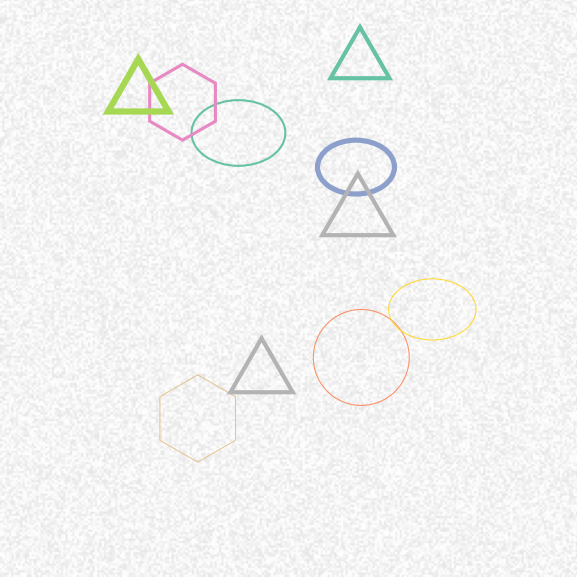[{"shape": "oval", "thickness": 1, "radius": 0.41, "center": [0.413, 0.769]}, {"shape": "triangle", "thickness": 2, "radius": 0.29, "center": [0.623, 0.893]}, {"shape": "circle", "thickness": 0.5, "radius": 0.42, "center": [0.626, 0.38]}, {"shape": "oval", "thickness": 2.5, "radius": 0.33, "center": [0.616, 0.71]}, {"shape": "hexagon", "thickness": 1.5, "radius": 0.33, "center": [0.316, 0.822]}, {"shape": "triangle", "thickness": 3, "radius": 0.3, "center": [0.239, 0.836]}, {"shape": "oval", "thickness": 0.5, "radius": 0.38, "center": [0.749, 0.463]}, {"shape": "hexagon", "thickness": 0.5, "radius": 0.38, "center": [0.342, 0.275]}, {"shape": "triangle", "thickness": 2, "radius": 0.31, "center": [0.453, 0.351]}, {"shape": "triangle", "thickness": 2, "radius": 0.36, "center": [0.62, 0.627]}]